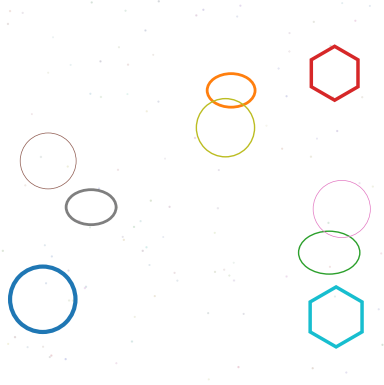[{"shape": "circle", "thickness": 3, "radius": 0.42, "center": [0.111, 0.223]}, {"shape": "oval", "thickness": 2, "radius": 0.31, "center": [0.6, 0.765]}, {"shape": "oval", "thickness": 1, "radius": 0.4, "center": [0.855, 0.344]}, {"shape": "hexagon", "thickness": 2.5, "radius": 0.35, "center": [0.869, 0.81]}, {"shape": "circle", "thickness": 0.5, "radius": 0.36, "center": [0.125, 0.582]}, {"shape": "circle", "thickness": 0.5, "radius": 0.37, "center": [0.888, 0.457]}, {"shape": "oval", "thickness": 2, "radius": 0.32, "center": [0.237, 0.462]}, {"shape": "circle", "thickness": 1, "radius": 0.38, "center": [0.586, 0.668]}, {"shape": "hexagon", "thickness": 2.5, "radius": 0.39, "center": [0.873, 0.177]}]